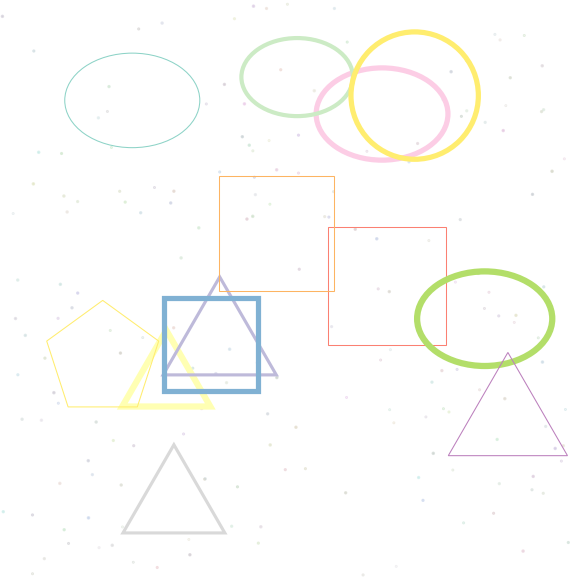[{"shape": "oval", "thickness": 0.5, "radius": 0.58, "center": [0.229, 0.825]}, {"shape": "triangle", "thickness": 3, "radius": 0.44, "center": [0.288, 0.339]}, {"shape": "triangle", "thickness": 1.5, "radius": 0.57, "center": [0.38, 0.407]}, {"shape": "square", "thickness": 0.5, "radius": 0.51, "center": [0.67, 0.504]}, {"shape": "square", "thickness": 2.5, "radius": 0.4, "center": [0.366, 0.402]}, {"shape": "square", "thickness": 0.5, "radius": 0.5, "center": [0.479, 0.594]}, {"shape": "oval", "thickness": 3, "radius": 0.59, "center": [0.839, 0.447]}, {"shape": "oval", "thickness": 2.5, "radius": 0.57, "center": [0.662, 0.802]}, {"shape": "triangle", "thickness": 1.5, "radius": 0.51, "center": [0.301, 0.127]}, {"shape": "triangle", "thickness": 0.5, "radius": 0.6, "center": [0.879, 0.27]}, {"shape": "oval", "thickness": 2, "radius": 0.48, "center": [0.515, 0.866]}, {"shape": "pentagon", "thickness": 0.5, "radius": 0.51, "center": [0.178, 0.377]}, {"shape": "circle", "thickness": 2.5, "radius": 0.55, "center": [0.718, 0.834]}]